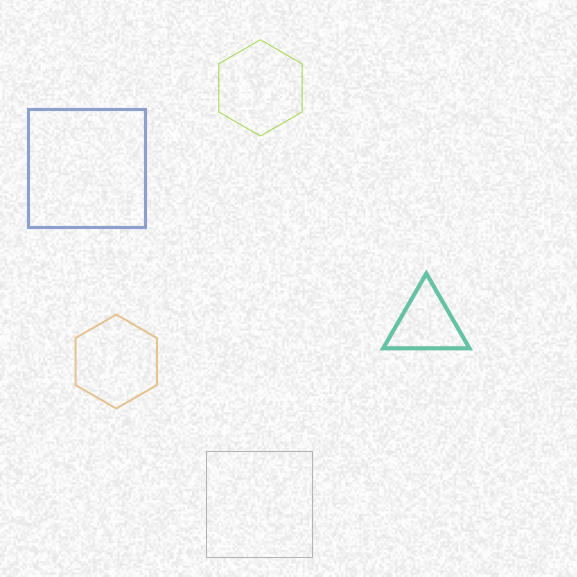[{"shape": "triangle", "thickness": 2, "radius": 0.43, "center": [0.738, 0.439]}, {"shape": "square", "thickness": 1.5, "radius": 0.51, "center": [0.15, 0.708]}, {"shape": "hexagon", "thickness": 0.5, "radius": 0.42, "center": [0.451, 0.847]}, {"shape": "hexagon", "thickness": 1, "radius": 0.41, "center": [0.201, 0.373]}, {"shape": "square", "thickness": 0.5, "radius": 0.46, "center": [0.448, 0.126]}]